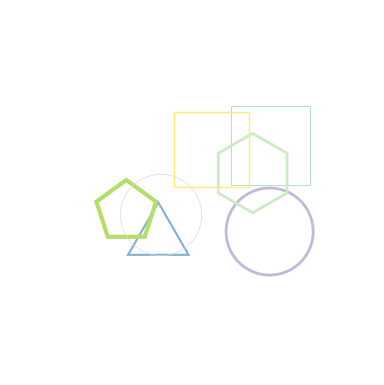[{"shape": "square", "thickness": 0.5, "radius": 0.51, "center": [0.704, 0.621]}, {"shape": "circle", "thickness": 2, "radius": 0.57, "center": [0.7, 0.399]}, {"shape": "triangle", "thickness": 1.5, "radius": 0.45, "center": [0.411, 0.383]}, {"shape": "pentagon", "thickness": 3, "radius": 0.41, "center": [0.328, 0.451]}, {"shape": "circle", "thickness": 0.5, "radius": 0.53, "center": [0.418, 0.442]}, {"shape": "hexagon", "thickness": 2, "radius": 0.52, "center": [0.656, 0.55]}, {"shape": "square", "thickness": 1, "radius": 0.49, "center": [0.549, 0.612]}]